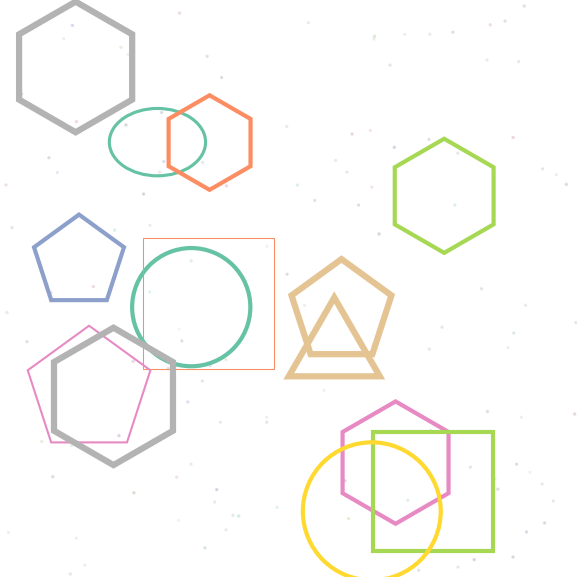[{"shape": "circle", "thickness": 2, "radius": 0.51, "center": [0.331, 0.467]}, {"shape": "oval", "thickness": 1.5, "radius": 0.42, "center": [0.273, 0.753]}, {"shape": "hexagon", "thickness": 2, "radius": 0.41, "center": [0.363, 0.752]}, {"shape": "square", "thickness": 0.5, "radius": 0.57, "center": [0.361, 0.474]}, {"shape": "pentagon", "thickness": 2, "radius": 0.41, "center": [0.137, 0.546]}, {"shape": "hexagon", "thickness": 2, "radius": 0.53, "center": [0.685, 0.198]}, {"shape": "pentagon", "thickness": 1, "radius": 0.56, "center": [0.154, 0.323]}, {"shape": "hexagon", "thickness": 2, "radius": 0.49, "center": [0.769, 0.66]}, {"shape": "square", "thickness": 2, "radius": 0.52, "center": [0.75, 0.148]}, {"shape": "circle", "thickness": 2, "radius": 0.6, "center": [0.644, 0.114]}, {"shape": "triangle", "thickness": 3, "radius": 0.45, "center": [0.579, 0.393]}, {"shape": "pentagon", "thickness": 3, "radius": 0.45, "center": [0.591, 0.459]}, {"shape": "hexagon", "thickness": 3, "radius": 0.59, "center": [0.197, 0.313]}, {"shape": "hexagon", "thickness": 3, "radius": 0.57, "center": [0.131, 0.883]}]